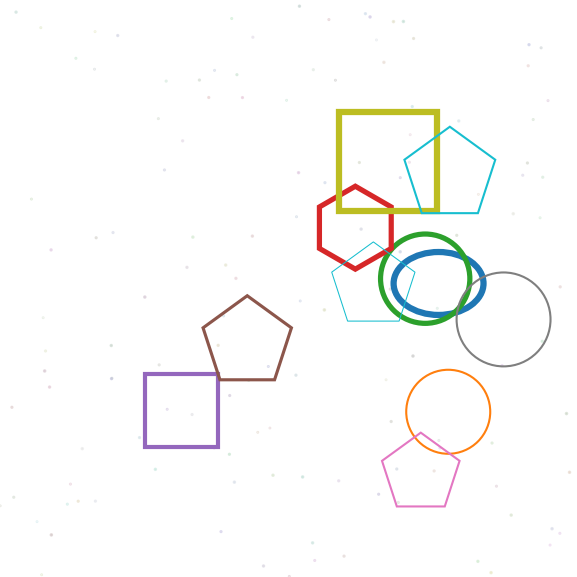[{"shape": "oval", "thickness": 3, "radius": 0.39, "center": [0.759, 0.508]}, {"shape": "circle", "thickness": 1, "radius": 0.36, "center": [0.776, 0.286]}, {"shape": "circle", "thickness": 2.5, "radius": 0.39, "center": [0.736, 0.517]}, {"shape": "hexagon", "thickness": 2.5, "radius": 0.36, "center": [0.615, 0.605]}, {"shape": "square", "thickness": 2, "radius": 0.32, "center": [0.314, 0.289]}, {"shape": "pentagon", "thickness": 1.5, "radius": 0.4, "center": [0.428, 0.407]}, {"shape": "pentagon", "thickness": 1, "radius": 0.35, "center": [0.729, 0.179]}, {"shape": "circle", "thickness": 1, "radius": 0.41, "center": [0.872, 0.446]}, {"shape": "square", "thickness": 3, "radius": 0.43, "center": [0.672, 0.719]}, {"shape": "pentagon", "thickness": 0.5, "radius": 0.38, "center": [0.646, 0.504]}, {"shape": "pentagon", "thickness": 1, "radius": 0.41, "center": [0.779, 0.697]}]